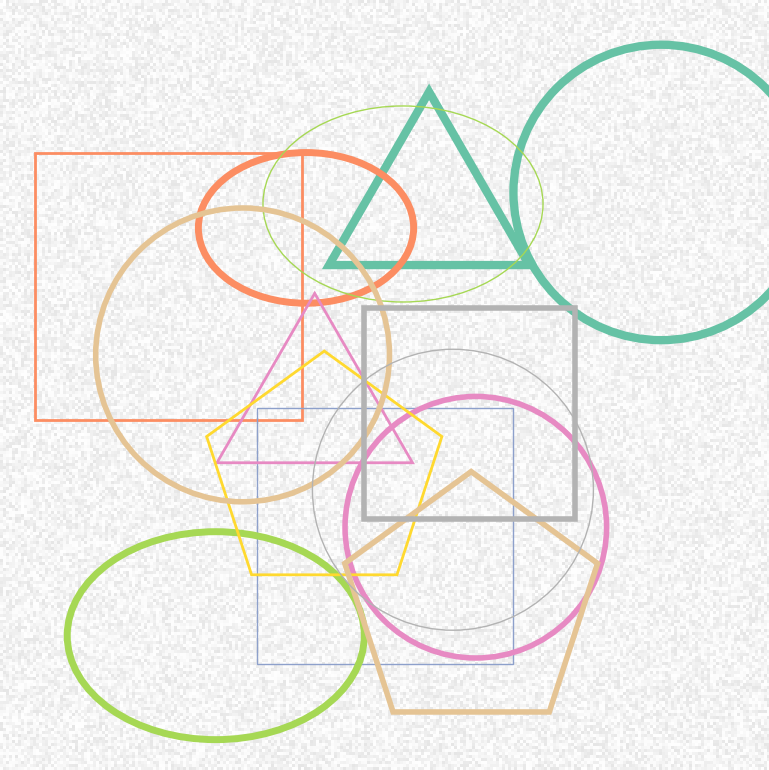[{"shape": "circle", "thickness": 3, "radius": 0.96, "center": [0.859, 0.75]}, {"shape": "triangle", "thickness": 3, "radius": 0.75, "center": [0.557, 0.731]}, {"shape": "oval", "thickness": 2.5, "radius": 0.7, "center": [0.397, 0.704]}, {"shape": "square", "thickness": 1, "radius": 0.87, "center": [0.219, 0.628]}, {"shape": "square", "thickness": 0.5, "radius": 0.83, "center": [0.5, 0.304]}, {"shape": "circle", "thickness": 2, "radius": 0.85, "center": [0.618, 0.315]}, {"shape": "triangle", "thickness": 1, "radius": 0.73, "center": [0.409, 0.472]}, {"shape": "oval", "thickness": 0.5, "radius": 0.91, "center": [0.523, 0.735]}, {"shape": "oval", "thickness": 2.5, "radius": 0.96, "center": [0.28, 0.174]}, {"shape": "pentagon", "thickness": 1, "radius": 0.8, "center": [0.421, 0.383]}, {"shape": "pentagon", "thickness": 2, "radius": 0.86, "center": [0.612, 0.215]}, {"shape": "circle", "thickness": 2, "radius": 0.95, "center": [0.315, 0.539]}, {"shape": "circle", "thickness": 0.5, "radius": 0.91, "center": [0.588, 0.364]}, {"shape": "square", "thickness": 2, "radius": 0.68, "center": [0.61, 0.463]}]